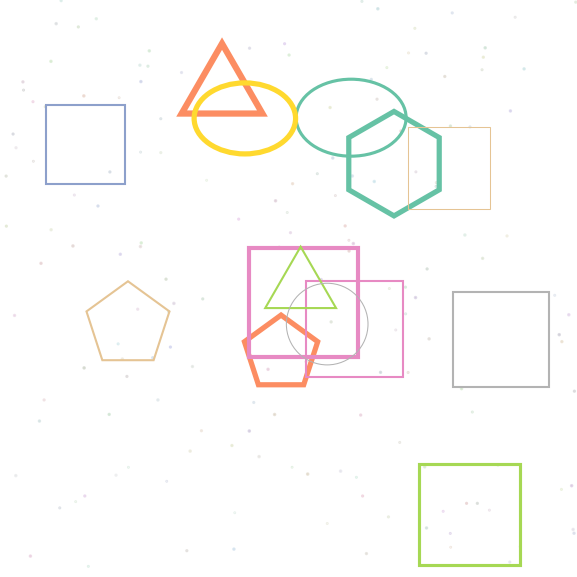[{"shape": "oval", "thickness": 1.5, "radius": 0.48, "center": [0.608, 0.795]}, {"shape": "hexagon", "thickness": 2.5, "radius": 0.45, "center": [0.682, 0.716]}, {"shape": "pentagon", "thickness": 2.5, "radius": 0.33, "center": [0.487, 0.387]}, {"shape": "triangle", "thickness": 3, "radius": 0.4, "center": [0.384, 0.843]}, {"shape": "square", "thickness": 1, "radius": 0.34, "center": [0.148, 0.748]}, {"shape": "square", "thickness": 1, "radius": 0.42, "center": [0.615, 0.43]}, {"shape": "square", "thickness": 2, "radius": 0.47, "center": [0.525, 0.475]}, {"shape": "square", "thickness": 1.5, "radius": 0.44, "center": [0.812, 0.108]}, {"shape": "triangle", "thickness": 1, "radius": 0.35, "center": [0.521, 0.501]}, {"shape": "oval", "thickness": 2.5, "radius": 0.44, "center": [0.424, 0.794]}, {"shape": "square", "thickness": 0.5, "radius": 0.35, "center": [0.778, 0.708]}, {"shape": "pentagon", "thickness": 1, "radius": 0.38, "center": [0.222, 0.437]}, {"shape": "circle", "thickness": 0.5, "radius": 0.35, "center": [0.567, 0.438]}, {"shape": "square", "thickness": 1, "radius": 0.41, "center": [0.867, 0.411]}]